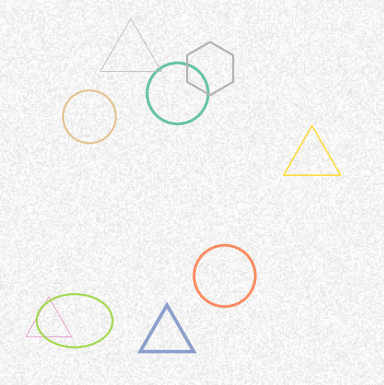[{"shape": "circle", "thickness": 2, "radius": 0.4, "center": [0.461, 0.757]}, {"shape": "circle", "thickness": 2, "radius": 0.4, "center": [0.584, 0.283]}, {"shape": "triangle", "thickness": 2.5, "radius": 0.4, "center": [0.434, 0.127]}, {"shape": "triangle", "thickness": 0.5, "radius": 0.34, "center": [0.127, 0.16]}, {"shape": "oval", "thickness": 1.5, "radius": 0.49, "center": [0.194, 0.167]}, {"shape": "triangle", "thickness": 1, "radius": 0.43, "center": [0.811, 0.588]}, {"shape": "circle", "thickness": 1.5, "radius": 0.34, "center": [0.232, 0.697]}, {"shape": "hexagon", "thickness": 1.5, "radius": 0.35, "center": [0.546, 0.822]}, {"shape": "triangle", "thickness": 0.5, "radius": 0.46, "center": [0.34, 0.86]}]